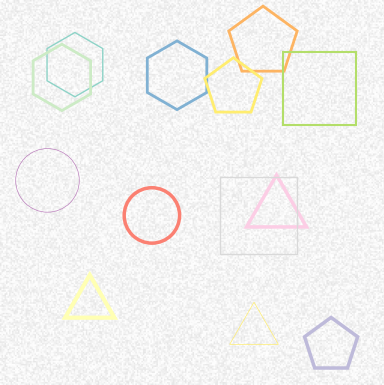[{"shape": "hexagon", "thickness": 1, "radius": 0.42, "center": [0.195, 0.832]}, {"shape": "triangle", "thickness": 3, "radius": 0.37, "center": [0.233, 0.212]}, {"shape": "pentagon", "thickness": 2.5, "radius": 0.36, "center": [0.86, 0.103]}, {"shape": "circle", "thickness": 2.5, "radius": 0.36, "center": [0.395, 0.44]}, {"shape": "hexagon", "thickness": 2, "radius": 0.45, "center": [0.46, 0.805]}, {"shape": "pentagon", "thickness": 2, "radius": 0.47, "center": [0.683, 0.891]}, {"shape": "square", "thickness": 1.5, "radius": 0.47, "center": [0.83, 0.77]}, {"shape": "triangle", "thickness": 2.5, "radius": 0.45, "center": [0.718, 0.456]}, {"shape": "square", "thickness": 1, "radius": 0.5, "center": [0.671, 0.441]}, {"shape": "circle", "thickness": 0.5, "radius": 0.41, "center": [0.123, 0.531]}, {"shape": "hexagon", "thickness": 2, "radius": 0.43, "center": [0.161, 0.799]}, {"shape": "pentagon", "thickness": 2, "radius": 0.39, "center": [0.606, 0.772]}, {"shape": "triangle", "thickness": 0.5, "radius": 0.36, "center": [0.66, 0.142]}]